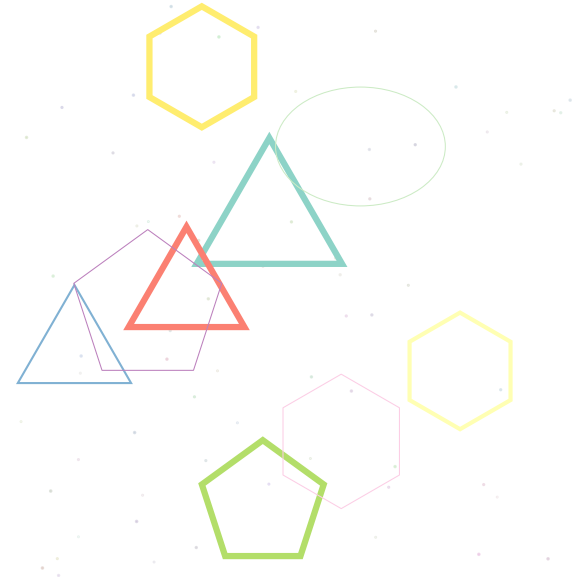[{"shape": "triangle", "thickness": 3, "radius": 0.73, "center": [0.466, 0.615]}, {"shape": "hexagon", "thickness": 2, "radius": 0.5, "center": [0.797, 0.357]}, {"shape": "triangle", "thickness": 3, "radius": 0.58, "center": [0.323, 0.491]}, {"shape": "triangle", "thickness": 1, "radius": 0.57, "center": [0.129, 0.392]}, {"shape": "pentagon", "thickness": 3, "radius": 0.55, "center": [0.455, 0.126]}, {"shape": "hexagon", "thickness": 0.5, "radius": 0.58, "center": [0.591, 0.235]}, {"shape": "pentagon", "thickness": 0.5, "radius": 0.67, "center": [0.256, 0.467]}, {"shape": "oval", "thickness": 0.5, "radius": 0.74, "center": [0.624, 0.745]}, {"shape": "hexagon", "thickness": 3, "radius": 0.52, "center": [0.349, 0.883]}]